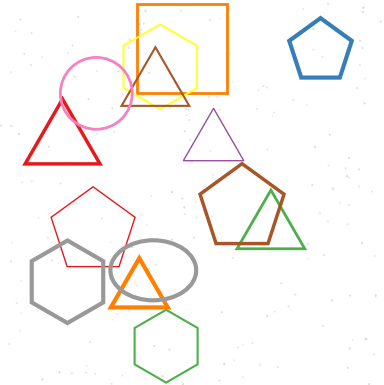[{"shape": "triangle", "thickness": 2.5, "radius": 0.56, "center": [0.162, 0.63]}, {"shape": "pentagon", "thickness": 1, "radius": 0.57, "center": [0.242, 0.4]}, {"shape": "pentagon", "thickness": 3, "radius": 0.43, "center": [0.833, 0.868]}, {"shape": "triangle", "thickness": 2, "radius": 0.51, "center": [0.704, 0.405]}, {"shape": "hexagon", "thickness": 1.5, "radius": 0.47, "center": [0.431, 0.101]}, {"shape": "triangle", "thickness": 1, "radius": 0.45, "center": [0.555, 0.628]}, {"shape": "triangle", "thickness": 3, "radius": 0.43, "center": [0.362, 0.244]}, {"shape": "square", "thickness": 2, "radius": 0.58, "center": [0.473, 0.874]}, {"shape": "hexagon", "thickness": 1.5, "radius": 0.55, "center": [0.416, 0.826]}, {"shape": "pentagon", "thickness": 2.5, "radius": 0.57, "center": [0.629, 0.46]}, {"shape": "triangle", "thickness": 1.5, "radius": 0.51, "center": [0.404, 0.776]}, {"shape": "circle", "thickness": 2, "radius": 0.47, "center": [0.25, 0.758]}, {"shape": "hexagon", "thickness": 3, "radius": 0.54, "center": [0.175, 0.268]}, {"shape": "oval", "thickness": 3, "radius": 0.56, "center": [0.398, 0.298]}]